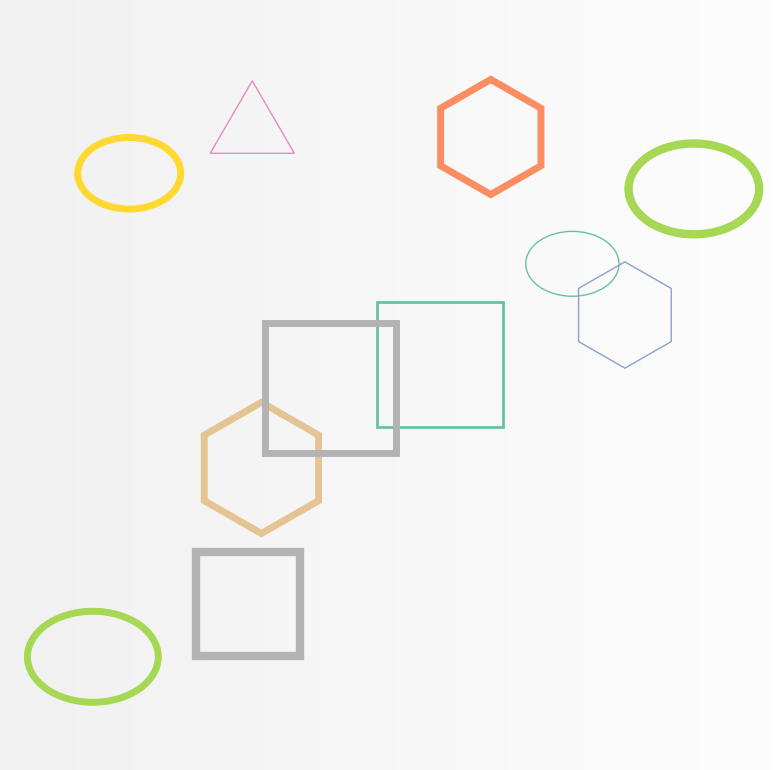[{"shape": "oval", "thickness": 0.5, "radius": 0.3, "center": [0.739, 0.657]}, {"shape": "square", "thickness": 1, "radius": 0.41, "center": [0.568, 0.527]}, {"shape": "hexagon", "thickness": 2.5, "radius": 0.37, "center": [0.633, 0.822]}, {"shape": "hexagon", "thickness": 0.5, "radius": 0.35, "center": [0.806, 0.591]}, {"shape": "triangle", "thickness": 0.5, "radius": 0.31, "center": [0.326, 0.832]}, {"shape": "oval", "thickness": 2.5, "radius": 0.42, "center": [0.12, 0.147]}, {"shape": "oval", "thickness": 3, "radius": 0.42, "center": [0.895, 0.755]}, {"shape": "oval", "thickness": 2.5, "radius": 0.33, "center": [0.167, 0.775]}, {"shape": "hexagon", "thickness": 2.5, "radius": 0.43, "center": [0.337, 0.392]}, {"shape": "square", "thickness": 3, "radius": 0.34, "center": [0.32, 0.216]}, {"shape": "square", "thickness": 2.5, "radius": 0.42, "center": [0.426, 0.496]}]